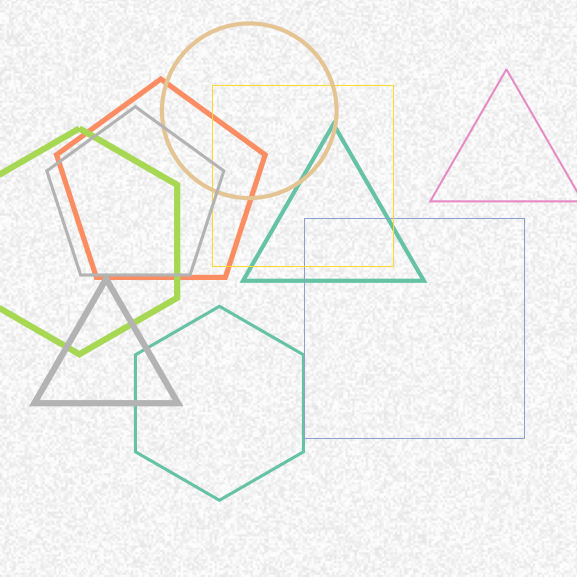[{"shape": "triangle", "thickness": 2, "radius": 0.9, "center": [0.577, 0.603]}, {"shape": "hexagon", "thickness": 1.5, "radius": 0.84, "center": [0.38, 0.301]}, {"shape": "pentagon", "thickness": 2.5, "radius": 0.95, "center": [0.279, 0.672]}, {"shape": "square", "thickness": 0.5, "radius": 0.95, "center": [0.716, 0.43]}, {"shape": "triangle", "thickness": 1, "radius": 0.76, "center": [0.877, 0.727]}, {"shape": "hexagon", "thickness": 3, "radius": 0.98, "center": [0.137, 0.581]}, {"shape": "square", "thickness": 0.5, "radius": 0.78, "center": [0.524, 0.695]}, {"shape": "circle", "thickness": 2, "radius": 0.76, "center": [0.432, 0.807]}, {"shape": "triangle", "thickness": 3, "radius": 0.72, "center": [0.184, 0.373]}, {"shape": "pentagon", "thickness": 1.5, "radius": 0.81, "center": [0.234, 0.653]}]